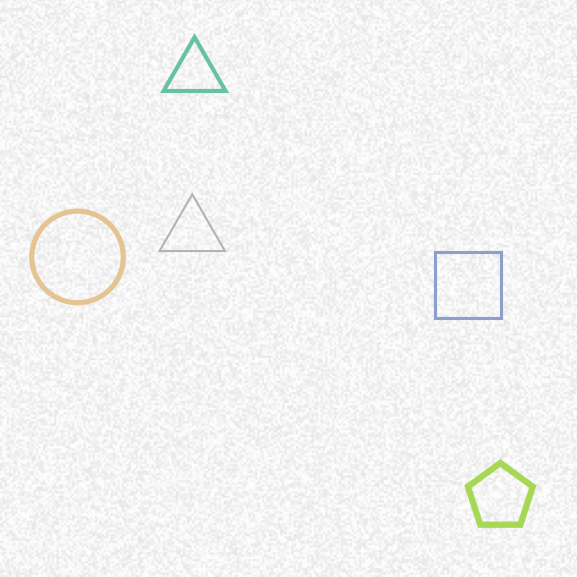[{"shape": "triangle", "thickness": 2, "radius": 0.31, "center": [0.337, 0.873]}, {"shape": "square", "thickness": 1.5, "radius": 0.29, "center": [0.811, 0.506]}, {"shape": "pentagon", "thickness": 3, "radius": 0.3, "center": [0.866, 0.138]}, {"shape": "circle", "thickness": 2.5, "radius": 0.4, "center": [0.134, 0.554]}, {"shape": "triangle", "thickness": 1, "radius": 0.33, "center": [0.333, 0.597]}]